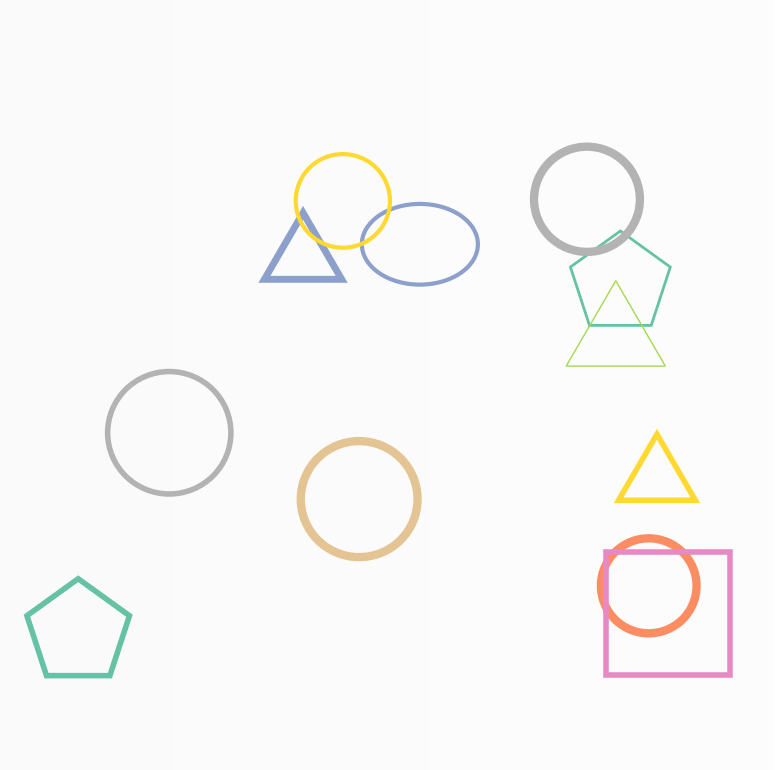[{"shape": "pentagon", "thickness": 2, "radius": 0.35, "center": [0.101, 0.179]}, {"shape": "pentagon", "thickness": 1, "radius": 0.34, "center": [0.8, 0.632]}, {"shape": "circle", "thickness": 3, "radius": 0.31, "center": [0.837, 0.239]}, {"shape": "triangle", "thickness": 2.5, "radius": 0.29, "center": [0.391, 0.666]}, {"shape": "oval", "thickness": 1.5, "radius": 0.37, "center": [0.542, 0.683]}, {"shape": "square", "thickness": 2, "radius": 0.4, "center": [0.862, 0.203]}, {"shape": "triangle", "thickness": 0.5, "radius": 0.37, "center": [0.795, 0.561]}, {"shape": "triangle", "thickness": 2, "radius": 0.29, "center": [0.848, 0.379]}, {"shape": "circle", "thickness": 1.5, "radius": 0.3, "center": [0.442, 0.739]}, {"shape": "circle", "thickness": 3, "radius": 0.38, "center": [0.463, 0.352]}, {"shape": "circle", "thickness": 2, "radius": 0.4, "center": [0.218, 0.438]}, {"shape": "circle", "thickness": 3, "radius": 0.34, "center": [0.757, 0.741]}]